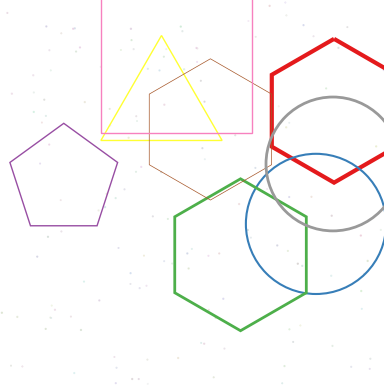[{"shape": "hexagon", "thickness": 3, "radius": 0.93, "center": [0.868, 0.712]}, {"shape": "circle", "thickness": 1.5, "radius": 0.91, "center": [0.821, 0.418]}, {"shape": "hexagon", "thickness": 2, "radius": 0.99, "center": [0.625, 0.338]}, {"shape": "pentagon", "thickness": 1, "radius": 0.74, "center": [0.166, 0.533]}, {"shape": "triangle", "thickness": 1, "radius": 0.91, "center": [0.419, 0.726]}, {"shape": "hexagon", "thickness": 0.5, "radius": 0.92, "center": [0.547, 0.664]}, {"shape": "square", "thickness": 1, "radius": 0.98, "center": [0.458, 0.852]}, {"shape": "circle", "thickness": 2, "radius": 0.87, "center": [0.865, 0.574]}]